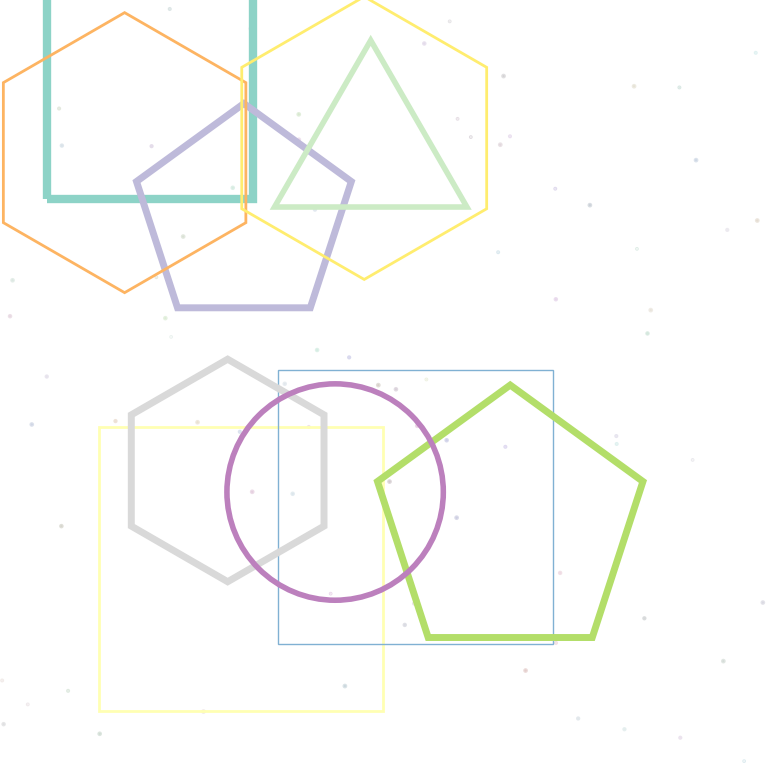[{"shape": "square", "thickness": 3, "radius": 0.67, "center": [0.195, 0.875]}, {"shape": "square", "thickness": 1, "radius": 0.92, "center": [0.313, 0.261]}, {"shape": "pentagon", "thickness": 2.5, "radius": 0.73, "center": [0.317, 0.719]}, {"shape": "square", "thickness": 0.5, "radius": 0.89, "center": [0.54, 0.341]}, {"shape": "hexagon", "thickness": 1, "radius": 0.91, "center": [0.162, 0.802]}, {"shape": "pentagon", "thickness": 2.5, "radius": 0.91, "center": [0.663, 0.319]}, {"shape": "hexagon", "thickness": 2.5, "radius": 0.72, "center": [0.296, 0.389]}, {"shape": "circle", "thickness": 2, "radius": 0.7, "center": [0.435, 0.361]}, {"shape": "triangle", "thickness": 2, "radius": 0.72, "center": [0.481, 0.803]}, {"shape": "hexagon", "thickness": 1, "radius": 0.92, "center": [0.473, 0.821]}]